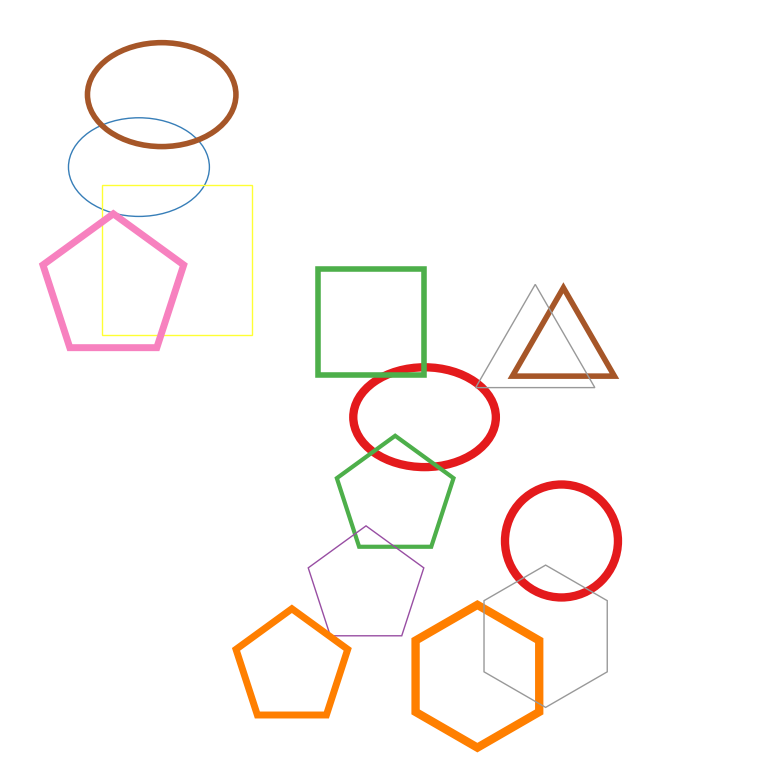[{"shape": "oval", "thickness": 3, "radius": 0.46, "center": [0.551, 0.458]}, {"shape": "circle", "thickness": 3, "radius": 0.37, "center": [0.729, 0.297]}, {"shape": "oval", "thickness": 0.5, "radius": 0.46, "center": [0.18, 0.783]}, {"shape": "pentagon", "thickness": 1.5, "radius": 0.4, "center": [0.513, 0.354]}, {"shape": "square", "thickness": 2, "radius": 0.34, "center": [0.482, 0.582]}, {"shape": "pentagon", "thickness": 0.5, "radius": 0.39, "center": [0.475, 0.238]}, {"shape": "hexagon", "thickness": 3, "radius": 0.46, "center": [0.62, 0.122]}, {"shape": "pentagon", "thickness": 2.5, "radius": 0.38, "center": [0.379, 0.133]}, {"shape": "square", "thickness": 0.5, "radius": 0.49, "center": [0.23, 0.662]}, {"shape": "oval", "thickness": 2, "radius": 0.48, "center": [0.21, 0.877]}, {"shape": "triangle", "thickness": 2, "radius": 0.38, "center": [0.732, 0.55]}, {"shape": "pentagon", "thickness": 2.5, "radius": 0.48, "center": [0.147, 0.626]}, {"shape": "triangle", "thickness": 0.5, "radius": 0.45, "center": [0.695, 0.541]}, {"shape": "hexagon", "thickness": 0.5, "radius": 0.46, "center": [0.709, 0.174]}]